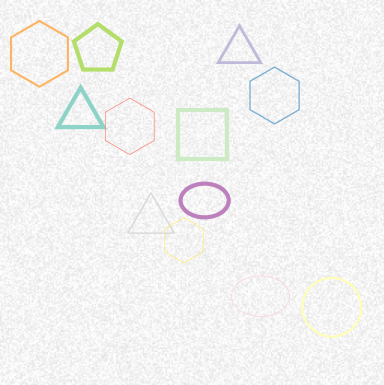[{"shape": "triangle", "thickness": 3, "radius": 0.34, "center": [0.209, 0.704]}, {"shape": "circle", "thickness": 1.5, "radius": 0.38, "center": [0.862, 0.202]}, {"shape": "triangle", "thickness": 2, "radius": 0.32, "center": [0.622, 0.869]}, {"shape": "hexagon", "thickness": 0.5, "radius": 0.37, "center": [0.337, 0.672]}, {"shape": "hexagon", "thickness": 1, "radius": 0.37, "center": [0.713, 0.752]}, {"shape": "hexagon", "thickness": 1.5, "radius": 0.43, "center": [0.103, 0.86]}, {"shape": "pentagon", "thickness": 3, "radius": 0.33, "center": [0.254, 0.872]}, {"shape": "oval", "thickness": 0.5, "radius": 0.38, "center": [0.677, 0.231]}, {"shape": "triangle", "thickness": 1, "radius": 0.35, "center": [0.392, 0.429]}, {"shape": "oval", "thickness": 3, "radius": 0.31, "center": [0.532, 0.479]}, {"shape": "square", "thickness": 3, "radius": 0.32, "center": [0.526, 0.651]}, {"shape": "hexagon", "thickness": 0.5, "radius": 0.29, "center": [0.478, 0.376]}]